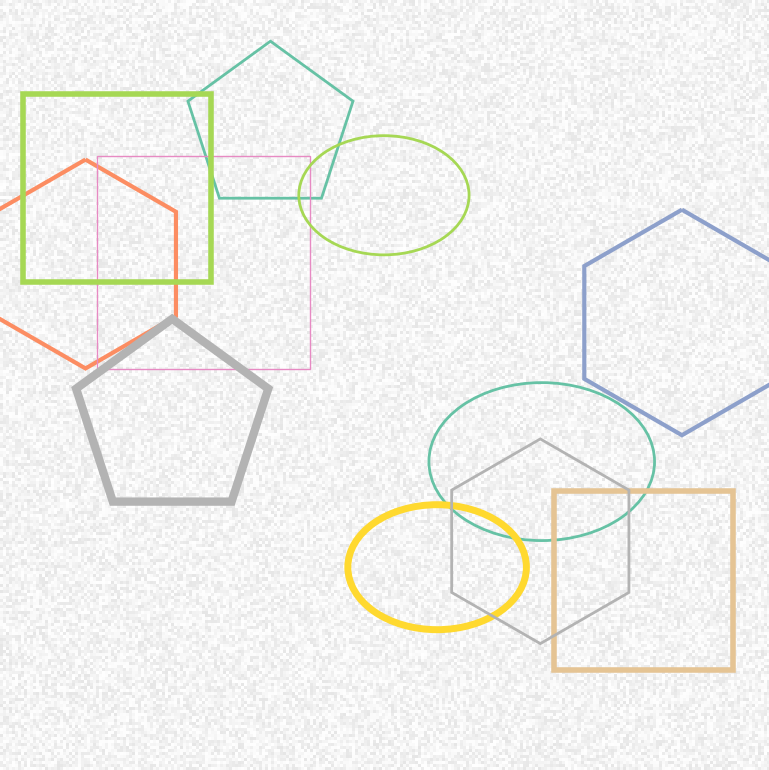[{"shape": "oval", "thickness": 1, "radius": 0.73, "center": [0.704, 0.401]}, {"shape": "pentagon", "thickness": 1, "radius": 0.56, "center": [0.351, 0.834]}, {"shape": "hexagon", "thickness": 1.5, "radius": 0.68, "center": [0.111, 0.657]}, {"shape": "hexagon", "thickness": 1.5, "radius": 0.73, "center": [0.886, 0.581]}, {"shape": "square", "thickness": 0.5, "radius": 0.69, "center": [0.264, 0.659]}, {"shape": "square", "thickness": 2, "radius": 0.61, "center": [0.152, 0.756]}, {"shape": "oval", "thickness": 1, "radius": 0.55, "center": [0.499, 0.746]}, {"shape": "oval", "thickness": 2.5, "radius": 0.58, "center": [0.568, 0.263]}, {"shape": "square", "thickness": 2, "radius": 0.58, "center": [0.836, 0.246]}, {"shape": "hexagon", "thickness": 1, "radius": 0.66, "center": [0.702, 0.297]}, {"shape": "pentagon", "thickness": 3, "radius": 0.66, "center": [0.224, 0.455]}]